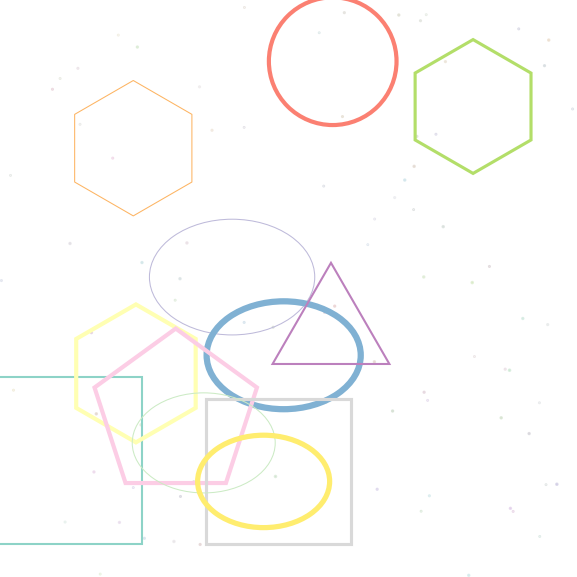[{"shape": "square", "thickness": 1, "radius": 0.72, "center": [0.102, 0.201]}, {"shape": "hexagon", "thickness": 2, "radius": 0.6, "center": [0.235, 0.353]}, {"shape": "oval", "thickness": 0.5, "radius": 0.72, "center": [0.402, 0.519]}, {"shape": "circle", "thickness": 2, "radius": 0.55, "center": [0.576, 0.893]}, {"shape": "oval", "thickness": 3, "radius": 0.67, "center": [0.491, 0.384]}, {"shape": "hexagon", "thickness": 0.5, "radius": 0.59, "center": [0.231, 0.743]}, {"shape": "hexagon", "thickness": 1.5, "radius": 0.58, "center": [0.819, 0.815]}, {"shape": "pentagon", "thickness": 2, "radius": 0.74, "center": [0.304, 0.282]}, {"shape": "square", "thickness": 1.5, "radius": 0.63, "center": [0.482, 0.183]}, {"shape": "triangle", "thickness": 1, "radius": 0.58, "center": [0.573, 0.427]}, {"shape": "oval", "thickness": 0.5, "radius": 0.62, "center": [0.353, 0.232]}, {"shape": "oval", "thickness": 2.5, "radius": 0.57, "center": [0.457, 0.166]}]